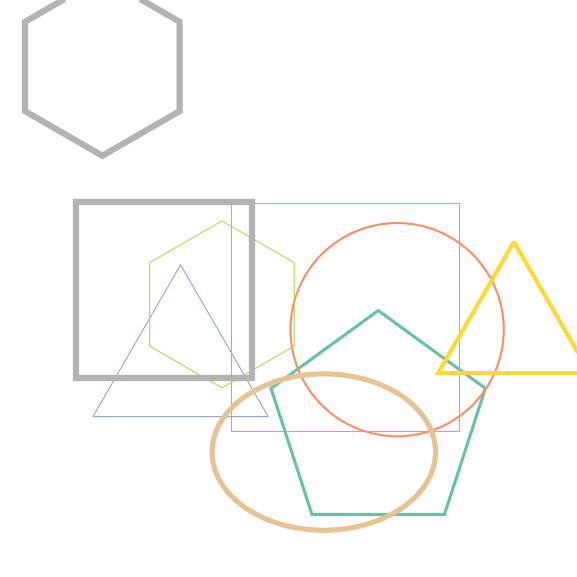[{"shape": "pentagon", "thickness": 1.5, "radius": 0.98, "center": [0.655, 0.266]}, {"shape": "circle", "thickness": 1, "radius": 0.92, "center": [0.688, 0.428]}, {"shape": "triangle", "thickness": 0.5, "radius": 0.88, "center": [0.313, 0.365]}, {"shape": "square", "thickness": 0.5, "radius": 0.99, "center": [0.598, 0.45]}, {"shape": "hexagon", "thickness": 0.5, "radius": 0.72, "center": [0.384, 0.472]}, {"shape": "triangle", "thickness": 2, "radius": 0.76, "center": [0.89, 0.429]}, {"shape": "oval", "thickness": 2.5, "radius": 0.97, "center": [0.561, 0.216]}, {"shape": "square", "thickness": 3, "radius": 0.76, "center": [0.284, 0.496]}, {"shape": "hexagon", "thickness": 3, "radius": 0.77, "center": [0.177, 0.884]}]